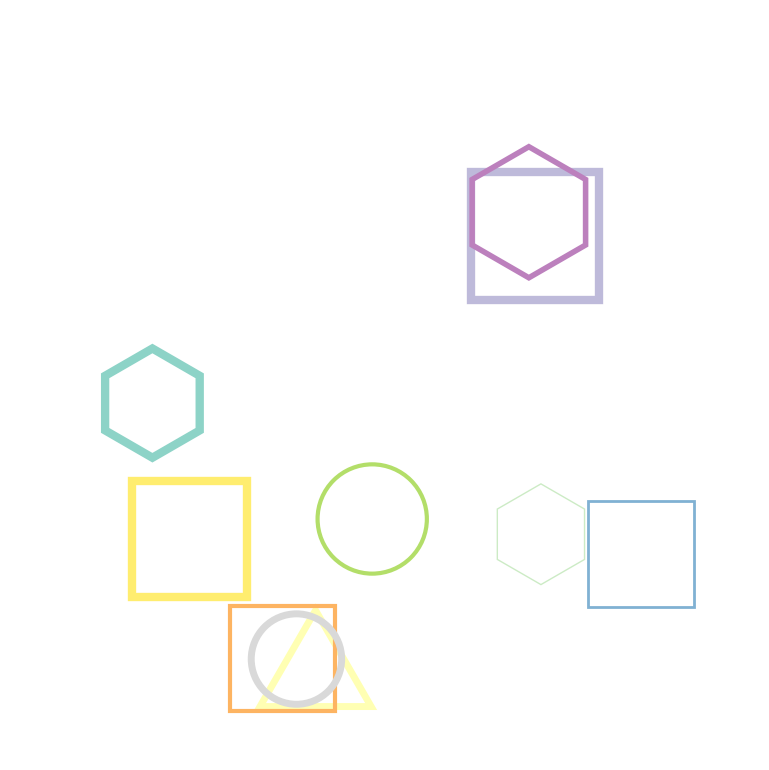[{"shape": "hexagon", "thickness": 3, "radius": 0.35, "center": [0.198, 0.476]}, {"shape": "triangle", "thickness": 2.5, "radius": 0.42, "center": [0.41, 0.124]}, {"shape": "square", "thickness": 3, "radius": 0.42, "center": [0.695, 0.694]}, {"shape": "square", "thickness": 1, "radius": 0.34, "center": [0.833, 0.28]}, {"shape": "square", "thickness": 1.5, "radius": 0.34, "center": [0.367, 0.145]}, {"shape": "circle", "thickness": 1.5, "radius": 0.35, "center": [0.483, 0.326]}, {"shape": "circle", "thickness": 2.5, "radius": 0.29, "center": [0.385, 0.144]}, {"shape": "hexagon", "thickness": 2, "radius": 0.43, "center": [0.687, 0.724]}, {"shape": "hexagon", "thickness": 0.5, "radius": 0.33, "center": [0.703, 0.306]}, {"shape": "square", "thickness": 3, "radius": 0.37, "center": [0.246, 0.3]}]